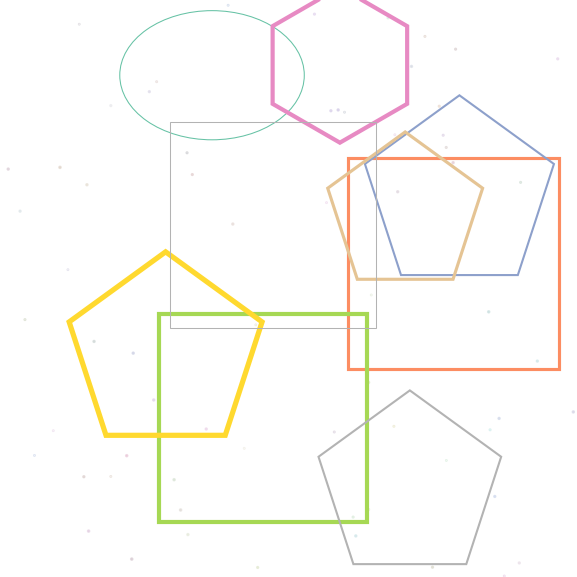[{"shape": "oval", "thickness": 0.5, "radius": 0.8, "center": [0.367, 0.869]}, {"shape": "square", "thickness": 1.5, "radius": 0.91, "center": [0.785, 0.543]}, {"shape": "pentagon", "thickness": 1, "radius": 0.86, "center": [0.796, 0.662]}, {"shape": "hexagon", "thickness": 2, "radius": 0.67, "center": [0.589, 0.887]}, {"shape": "square", "thickness": 2, "radius": 0.9, "center": [0.456, 0.275]}, {"shape": "pentagon", "thickness": 2.5, "radius": 0.88, "center": [0.287, 0.387]}, {"shape": "pentagon", "thickness": 1.5, "radius": 0.71, "center": [0.702, 0.63]}, {"shape": "pentagon", "thickness": 1, "radius": 0.83, "center": [0.71, 0.157]}, {"shape": "square", "thickness": 0.5, "radius": 0.89, "center": [0.472, 0.609]}]